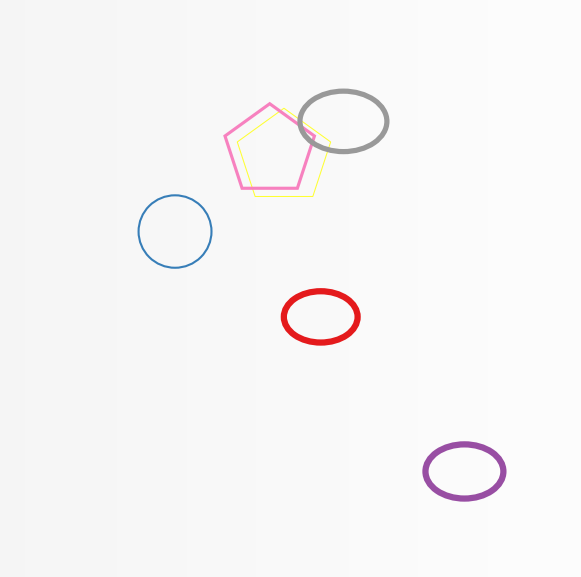[{"shape": "oval", "thickness": 3, "radius": 0.32, "center": [0.552, 0.45]}, {"shape": "circle", "thickness": 1, "radius": 0.31, "center": [0.301, 0.598]}, {"shape": "oval", "thickness": 3, "radius": 0.34, "center": [0.799, 0.183]}, {"shape": "pentagon", "thickness": 0.5, "radius": 0.42, "center": [0.489, 0.727]}, {"shape": "pentagon", "thickness": 1.5, "radius": 0.4, "center": [0.464, 0.739]}, {"shape": "oval", "thickness": 2.5, "radius": 0.37, "center": [0.591, 0.789]}]